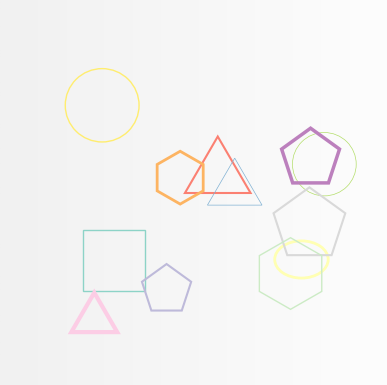[{"shape": "square", "thickness": 1, "radius": 0.4, "center": [0.295, 0.323]}, {"shape": "oval", "thickness": 2, "radius": 0.34, "center": [0.778, 0.326]}, {"shape": "pentagon", "thickness": 1.5, "radius": 0.33, "center": [0.43, 0.247]}, {"shape": "triangle", "thickness": 1.5, "radius": 0.49, "center": [0.562, 0.548]}, {"shape": "triangle", "thickness": 0.5, "radius": 0.41, "center": [0.606, 0.508]}, {"shape": "hexagon", "thickness": 2, "radius": 0.34, "center": [0.465, 0.539]}, {"shape": "circle", "thickness": 0.5, "radius": 0.41, "center": [0.837, 0.574]}, {"shape": "triangle", "thickness": 3, "radius": 0.34, "center": [0.243, 0.172]}, {"shape": "pentagon", "thickness": 1.5, "radius": 0.49, "center": [0.799, 0.416]}, {"shape": "pentagon", "thickness": 2.5, "radius": 0.39, "center": [0.801, 0.588]}, {"shape": "hexagon", "thickness": 1, "radius": 0.46, "center": [0.75, 0.29]}, {"shape": "circle", "thickness": 1, "radius": 0.48, "center": [0.264, 0.727]}]